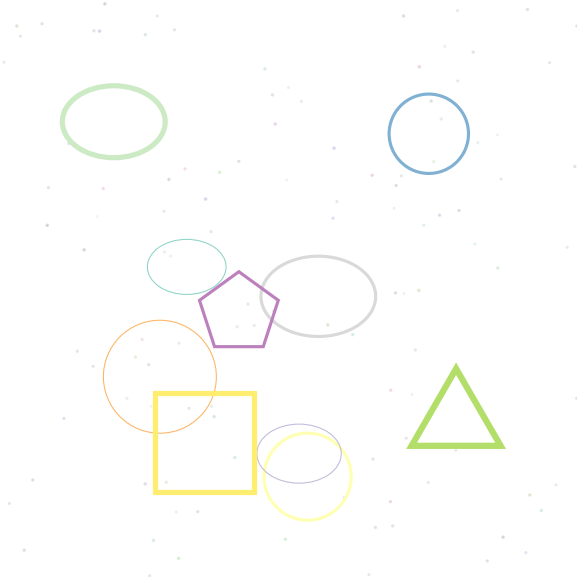[{"shape": "oval", "thickness": 0.5, "radius": 0.34, "center": [0.323, 0.537]}, {"shape": "circle", "thickness": 1.5, "radius": 0.38, "center": [0.533, 0.174]}, {"shape": "oval", "thickness": 0.5, "radius": 0.37, "center": [0.518, 0.214]}, {"shape": "circle", "thickness": 1.5, "radius": 0.34, "center": [0.743, 0.768]}, {"shape": "circle", "thickness": 0.5, "radius": 0.49, "center": [0.277, 0.347]}, {"shape": "triangle", "thickness": 3, "radius": 0.45, "center": [0.79, 0.272]}, {"shape": "oval", "thickness": 1.5, "radius": 0.5, "center": [0.551, 0.486]}, {"shape": "pentagon", "thickness": 1.5, "radius": 0.36, "center": [0.414, 0.457]}, {"shape": "oval", "thickness": 2.5, "radius": 0.45, "center": [0.197, 0.788]}, {"shape": "square", "thickness": 2.5, "radius": 0.43, "center": [0.354, 0.233]}]